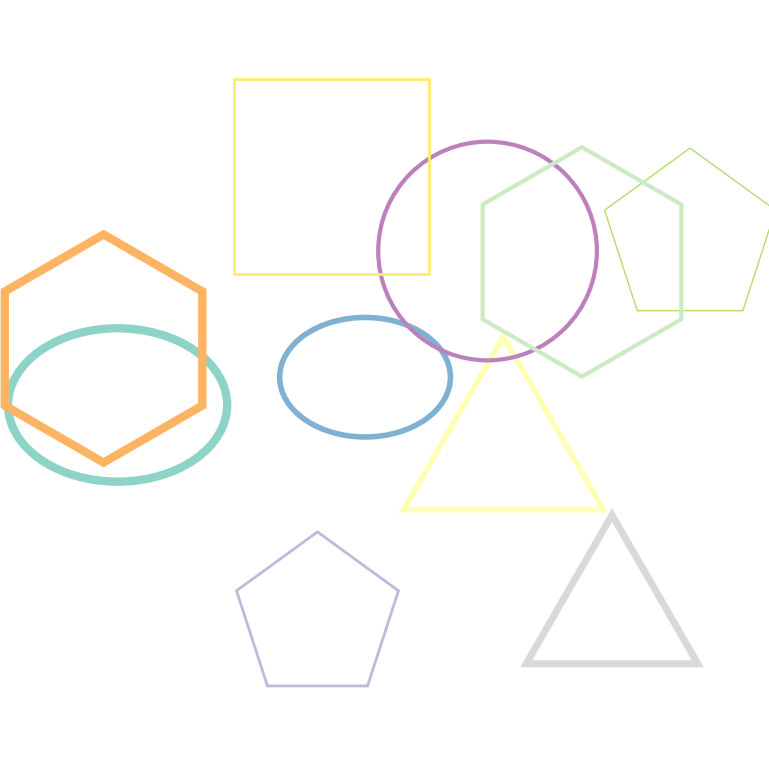[{"shape": "oval", "thickness": 3, "radius": 0.71, "center": [0.153, 0.474]}, {"shape": "triangle", "thickness": 2, "radius": 0.75, "center": [0.654, 0.413]}, {"shape": "pentagon", "thickness": 1, "radius": 0.55, "center": [0.412, 0.199]}, {"shape": "oval", "thickness": 2, "radius": 0.55, "center": [0.474, 0.51]}, {"shape": "hexagon", "thickness": 3, "radius": 0.74, "center": [0.135, 0.547]}, {"shape": "pentagon", "thickness": 0.5, "radius": 0.58, "center": [0.896, 0.691]}, {"shape": "triangle", "thickness": 2.5, "radius": 0.64, "center": [0.795, 0.202]}, {"shape": "circle", "thickness": 1.5, "radius": 0.71, "center": [0.633, 0.674]}, {"shape": "hexagon", "thickness": 1.5, "radius": 0.74, "center": [0.756, 0.66]}, {"shape": "square", "thickness": 1, "radius": 0.63, "center": [0.43, 0.771]}]